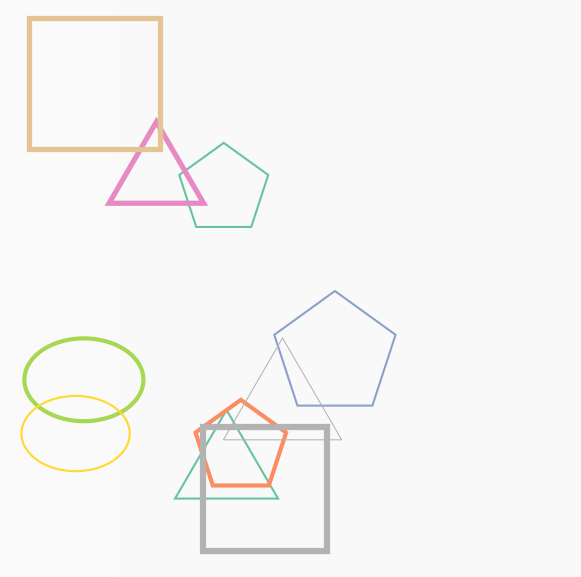[{"shape": "triangle", "thickness": 1, "radius": 0.51, "center": [0.39, 0.187]}, {"shape": "pentagon", "thickness": 1, "radius": 0.4, "center": [0.385, 0.671]}, {"shape": "pentagon", "thickness": 2, "radius": 0.41, "center": [0.414, 0.225]}, {"shape": "pentagon", "thickness": 1, "radius": 0.55, "center": [0.576, 0.386]}, {"shape": "triangle", "thickness": 2.5, "radius": 0.47, "center": [0.269, 0.694]}, {"shape": "oval", "thickness": 2, "radius": 0.51, "center": [0.144, 0.342]}, {"shape": "oval", "thickness": 1, "radius": 0.47, "center": [0.13, 0.248]}, {"shape": "square", "thickness": 2.5, "radius": 0.56, "center": [0.163, 0.854]}, {"shape": "triangle", "thickness": 0.5, "radius": 0.59, "center": [0.486, 0.296]}, {"shape": "square", "thickness": 3, "radius": 0.53, "center": [0.456, 0.152]}]